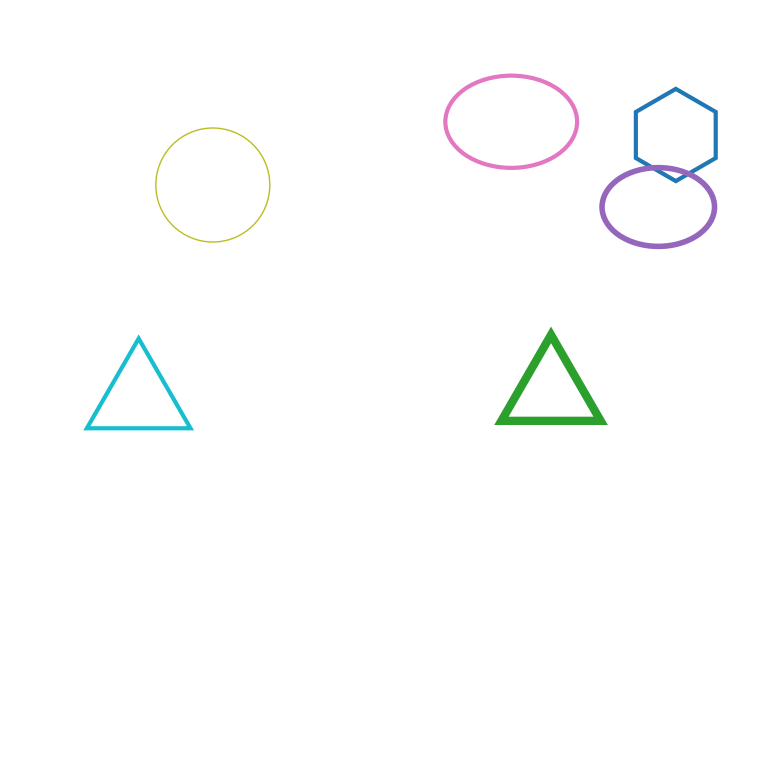[{"shape": "hexagon", "thickness": 1.5, "radius": 0.3, "center": [0.878, 0.825]}, {"shape": "triangle", "thickness": 3, "radius": 0.37, "center": [0.716, 0.491]}, {"shape": "oval", "thickness": 2, "radius": 0.37, "center": [0.855, 0.731]}, {"shape": "oval", "thickness": 1.5, "radius": 0.43, "center": [0.664, 0.842]}, {"shape": "circle", "thickness": 0.5, "radius": 0.37, "center": [0.276, 0.76]}, {"shape": "triangle", "thickness": 1.5, "radius": 0.39, "center": [0.18, 0.483]}]